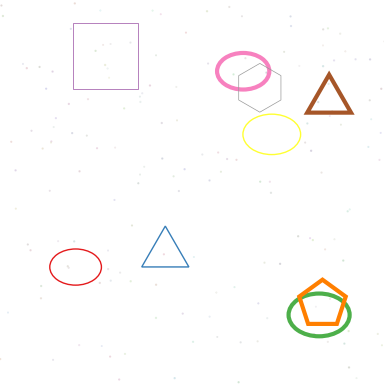[{"shape": "oval", "thickness": 1, "radius": 0.34, "center": [0.196, 0.306]}, {"shape": "triangle", "thickness": 1, "radius": 0.35, "center": [0.429, 0.342]}, {"shape": "oval", "thickness": 3, "radius": 0.4, "center": [0.829, 0.182]}, {"shape": "square", "thickness": 0.5, "radius": 0.43, "center": [0.274, 0.855]}, {"shape": "pentagon", "thickness": 3, "radius": 0.32, "center": [0.838, 0.21]}, {"shape": "oval", "thickness": 1, "radius": 0.37, "center": [0.706, 0.651]}, {"shape": "triangle", "thickness": 3, "radius": 0.33, "center": [0.855, 0.74]}, {"shape": "oval", "thickness": 3, "radius": 0.34, "center": [0.632, 0.815]}, {"shape": "hexagon", "thickness": 0.5, "radius": 0.32, "center": [0.675, 0.772]}]